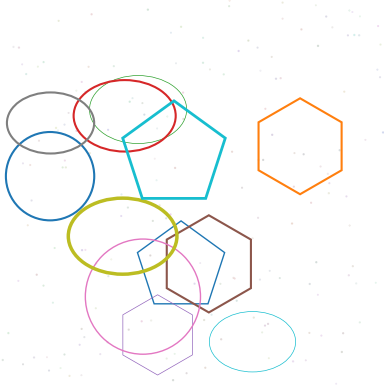[{"shape": "circle", "thickness": 1.5, "radius": 0.57, "center": [0.13, 0.542]}, {"shape": "pentagon", "thickness": 1, "radius": 0.6, "center": [0.47, 0.307]}, {"shape": "hexagon", "thickness": 1.5, "radius": 0.62, "center": [0.779, 0.62]}, {"shape": "oval", "thickness": 0.5, "radius": 0.63, "center": [0.359, 0.715]}, {"shape": "oval", "thickness": 1.5, "radius": 0.66, "center": [0.324, 0.699]}, {"shape": "hexagon", "thickness": 0.5, "radius": 0.52, "center": [0.409, 0.13]}, {"shape": "hexagon", "thickness": 1.5, "radius": 0.63, "center": [0.542, 0.315]}, {"shape": "circle", "thickness": 1, "radius": 0.75, "center": [0.371, 0.23]}, {"shape": "oval", "thickness": 1.5, "radius": 0.57, "center": [0.131, 0.681]}, {"shape": "oval", "thickness": 2.5, "radius": 0.71, "center": [0.318, 0.387]}, {"shape": "oval", "thickness": 0.5, "radius": 0.56, "center": [0.656, 0.112]}, {"shape": "pentagon", "thickness": 2, "radius": 0.7, "center": [0.452, 0.598]}]